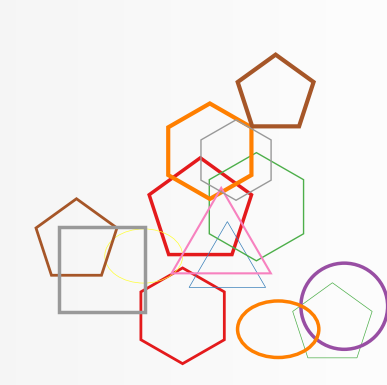[{"shape": "pentagon", "thickness": 2.5, "radius": 0.69, "center": [0.517, 0.451]}, {"shape": "hexagon", "thickness": 2, "radius": 0.62, "center": [0.471, 0.18]}, {"shape": "triangle", "thickness": 0.5, "radius": 0.57, "center": [0.587, 0.31]}, {"shape": "hexagon", "thickness": 1, "radius": 0.7, "center": [0.662, 0.463]}, {"shape": "pentagon", "thickness": 0.5, "radius": 0.54, "center": [0.858, 0.158]}, {"shape": "circle", "thickness": 2.5, "radius": 0.56, "center": [0.888, 0.205]}, {"shape": "hexagon", "thickness": 3, "radius": 0.62, "center": [0.541, 0.607]}, {"shape": "oval", "thickness": 2.5, "radius": 0.52, "center": [0.718, 0.145]}, {"shape": "oval", "thickness": 0.5, "radius": 0.5, "center": [0.371, 0.335]}, {"shape": "pentagon", "thickness": 3, "radius": 0.51, "center": [0.711, 0.755]}, {"shape": "pentagon", "thickness": 2, "radius": 0.55, "center": [0.197, 0.374]}, {"shape": "triangle", "thickness": 1.5, "radius": 0.74, "center": [0.571, 0.364]}, {"shape": "hexagon", "thickness": 1, "radius": 0.52, "center": [0.609, 0.584]}, {"shape": "square", "thickness": 2.5, "radius": 0.55, "center": [0.262, 0.3]}]